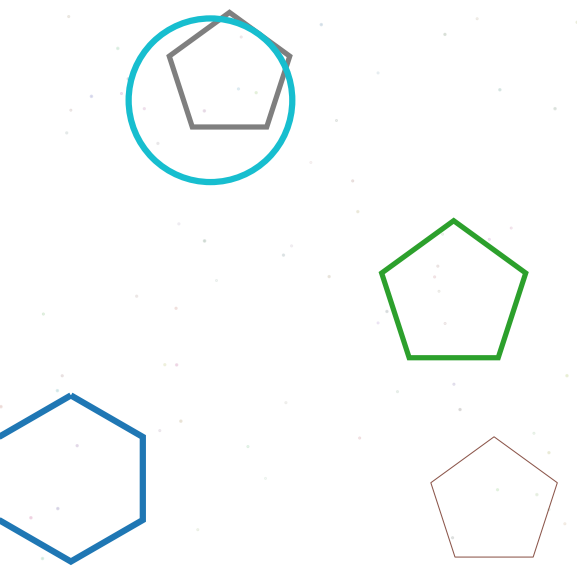[{"shape": "hexagon", "thickness": 3, "radius": 0.72, "center": [0.123, 0.171]}, {"shape": "pentagon", "thickness": 2.5, "radius": 0.66, "center": [0.786, 0.486]}, {"shape": "pentagon", "thickness": 0.5, "radius": 0.58, "center": [0.856, 0.128]}, {"shape": "pentagon", "thickness": 2.5, "radius": 0.55, "center": [0.397, 0.868]}, {"shape": "circle", "thickness": 3, "radius": 0.71, "center": [0.364, 0.826]}]